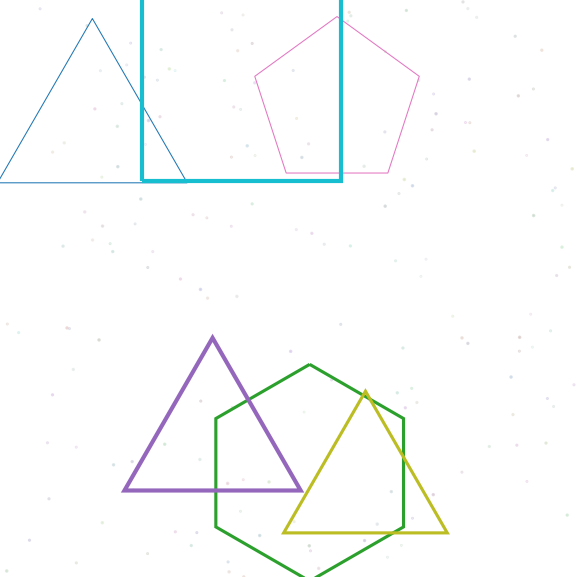[{"shape": "triangle", "thickness": 0.5, "radius": 0.95, "center": [0.16, 0.777]}, {"shape": "hexagon", "thickness": 1.5, "radius": 0.94, "center": [0.536, 0.181]}, {"shape": "triangle", "thickness": 2, "radius": 0.88, "center": [0.368, 0.238]}, {"shape": "pentagon", "thickness": 0.5, "radius": 0.75, "center": [0.584, 0.821]}, {"shape": "triangle", "thickness": 1.5, "radius": 0.82, "center": [0.633, 0.158]}, {"shape": "square", "thickness": 2, "radius": 0.86, "center": [0.418, 0.857]}]